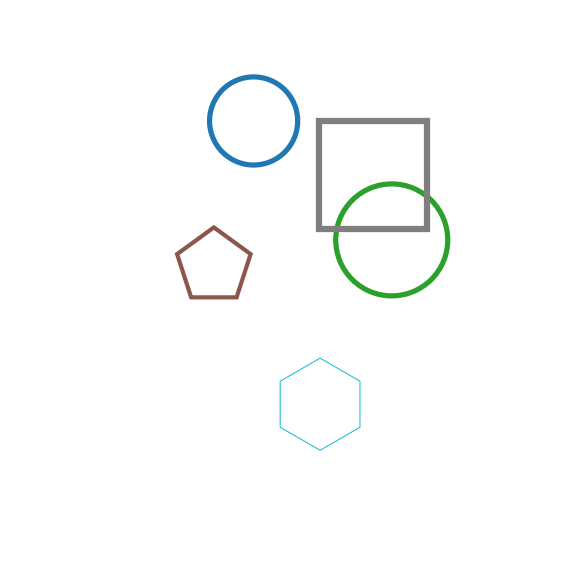[{"shape": "circle", "thickness": 2.5, "radius": 0.38, "center": [0.439, 0.79]}, {"shape": "circle", "thickness": 2.5, "radius": 0.48, "center": [0.678, 0.584]}, {"shape": "pentagon", "thickness": 2, "radius": 0.33, "center": [0.37, 0.538]}, {"shape": "square", "thickness": 3, "radius": 0.47, "center": [0.646, 0.696]}, {"shape": "hexagon", "thickness": 0.5, "radius": 0.4, "center": [0.554, 0.299]}]